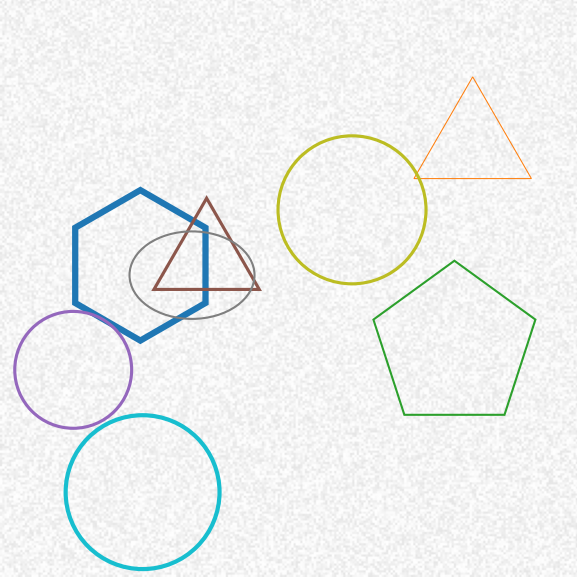[{"shape": "hexagon", "thickness": 3, "radius": 0.65, "center": [0.243, 0.54]}, {"shape": "triangle", "thickness": 0.5, "radius": 0.59, "center": [0.819, 0.749]}, {"shape": "pentagon", "thickness": 1, "radius": 0.74, "center": [0.787, 0.4]}, {"shape": "circle", "thickness": 1.5, "radius": 0.51, "center": [0.127, 0.359]}, {"shape": "triangle", "thickness": 1.5, "radius": 0.53, "center": [0.358, 0.551]}, {"shape": "oval", "thickness": 1, "radius": 0.54, "center": [0.332, 0.523]}, {"shape": "circle", "thickness": 1.5, "radius": 0.64, "center": [0.61, 0.636]}, {"shape": "circle", "thickness": 2, "radius": 0.67, "center": [0.247, 0.147]}]